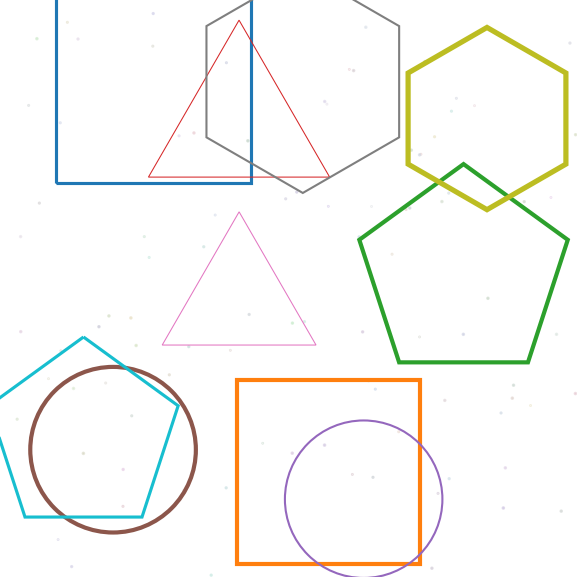[{"shape": "square", "thickness": 1.5, "radius": 0.84, "center": [0.266, 0.851]}, {"shape": "square", "thickness": 2, "radius": 0.79, "center": [0.569, 0.182]}, {"shape": "pentagon", "thickness": 2, "radius": 0.95, "center": [0.803, 0.525]}, {"shape": "triangle", "thickness": 0.5, "radius": 0.91, "center": [0.414, 0.783]}, {"shape": "circle", "thickness": 1, "radius": 0.68, "center": [0.63, 0.135]}, {"shape": "circle", "thickness": 2, "radius": 0.72, "center": [0.196, 0.22]}, {"shape": "triangle", "thickness": 0.5, "radius": 0.77, "center": [0.414, 0.479]}, {"shape": "hexagon", "thickness": 1, "radius": 0.96, "center": [0.524, 0.858]}, {"shape": "hexagon", "thickness": 2.5, "radius": 0.79, "center": [0.843, 0.794]}, {"shape": "pentagon", "thickness": 1.5, "radius": 0.86, "center": [0.145, 0.243]}]